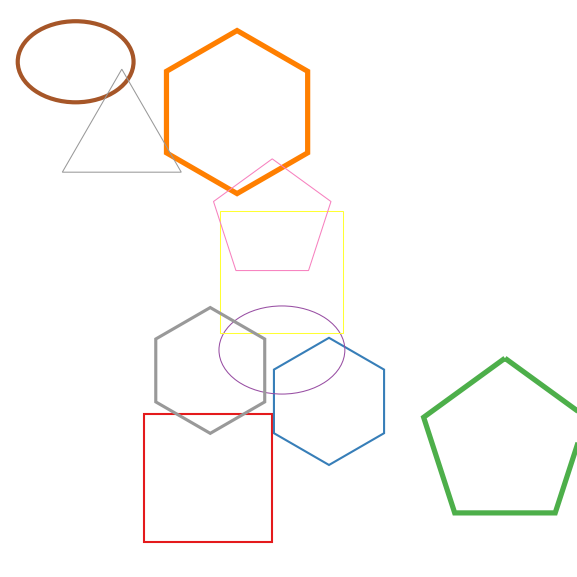[{"shape": "square", "thickness": 1, "radius": 0.55, "center": [0.36, 0.171]}, {"shape": "hexagon", "thickness": 1, "radius": 0.55, "center": [0.57, 0.304]}, {"shape": "pentagon", "thickness": 2.5, "radius": 0.74, "center": [0.874, 0.231]}, {"shape": "oval", "thickness": 0.5, "radius": 0.54, "center": [0.488, 0.393]}, {"shape": "hexagon", "thickness": 2.5, "radius": 0.71, "center": [0.411, 0.805]}, {"shape": "square", "thickness": 0.5, "radius": 0.53, "center": [0.487, 0.528]}, {"shape": "oval", "thickness": 2, "radius": 0.5, "center": [0.131, 0.892]}, {"shape": "pentagon", "thickness": 0.5, "radius": 0.53, "center": [0.471, 0.617]}, {"shape": "triangle", "thickness": 0.5, "radius": 0.59, "center": [0.211, 0.76]}, {"shape": "hexagon", "thickness": 1.5, "radius": 0.54, "center": [0.364, 0.358]}]